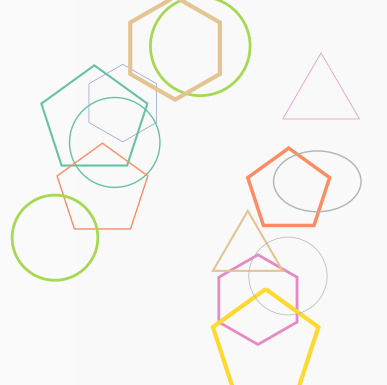[{"shape": "circle", "thickness": 1, "radius": 0.58, "center": [0.296, 0.63]}, {"shape": "pentagon", "thickness": 1.5, "radius": 0.72, "center": [0.243, 0.686]}, {"shape": "pentagon", "thickness": 1, "radius": 0.62, "center": [0.264, 0.505]}, {"shape": "pentagon", "thickness": 2.5, "radius": 0.56, "center": [0.745, 0.504]}, {"shape": "hexagon", "thickness": 0.5, "radius": 0.5, "center": [0.317, 0.732]}, {"shape": "triangle", "thickness": 0.5, "radius": 0.57, "center": [0.829, 0.748]}, {"shape": "hexagon", "thickness": 2, "radius": 0.58, "center": [0.666, 0.222]}, {"shape": "circle", "thickness": 2, "radius": 0.64, "center": [0.517, 0.88]}, {"shape": "circle", "thickness": 2, "radius": 0.55, "center": [0.142, 0.383]}, {"shape": "pentagon", "thickness": 3, "radius": 0.72, "center": [0.686, 0.106]}, {"shape": "triangle", "thickness": 1.5, "radius": 0.52, "center": [0.639, 0.348]}, {"shape": "hexagon", "thickness": 3, "radius": 0.67, "center": [0.452, 0.875]}, {"shape": "circle", "thickness": 0.5, "radius": 0.51, "center": [0.743, 0.283]}, {"shape": "oval", "thickness": 1, "radius": 0.56, "center": [0.819, 0.529]}]